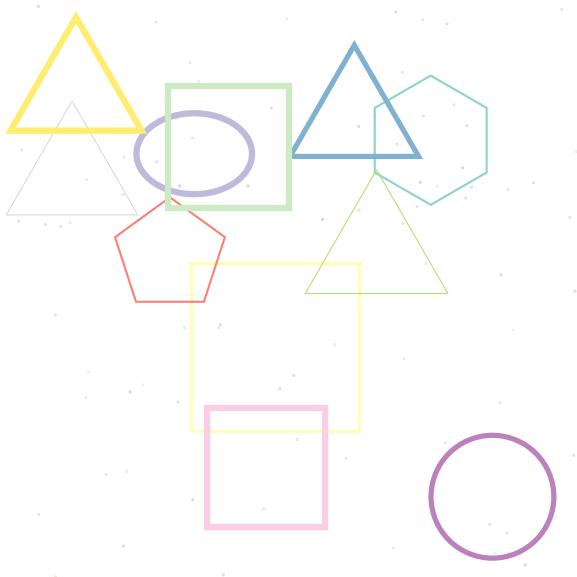[{"shape": "hexagon", "thickness": 1, "radius": 0.56, "center": [0.746, 0.756]}, {"shape": "square", "thickness": 1.5, "radius": 0.73, "center": [0.476, 0.398]}, {"shape": "oval", "thickness": 3, "radius": 0.5, "center": [0.336, 0.733]}, {"shape": "pentagon", "thickness": 1, "radius": 0.5, "center": [0.294, 0.558]}, {"shape": "triangle", "thickness": 2.5, "radius": 0.64, "center": [0.614, 0.792]}, {"shape": "triangle", "thickness": 0.5, "radius": 0.71, "center": [0.652, 0.562]}, {"shape": "square", "thickness": 3, "radius": 0.51, "center": [0.46, 0.19]}, {"shape": "triangle", "thickness": 0.5, "radius": 0.66, "center": [0.125, 0.693]}, {"shape": "circle", "thickness": 2.5, "radius": 0.53, "center": [0.853, 0.139]}, {"shape": "square", "thickness": 3, "radius": 0.53, "center": [0.395, 0.744]}, {"shape": "triangle", "thickness": 3, "radius": 0.65, "center": [0.132, 0.838]}]